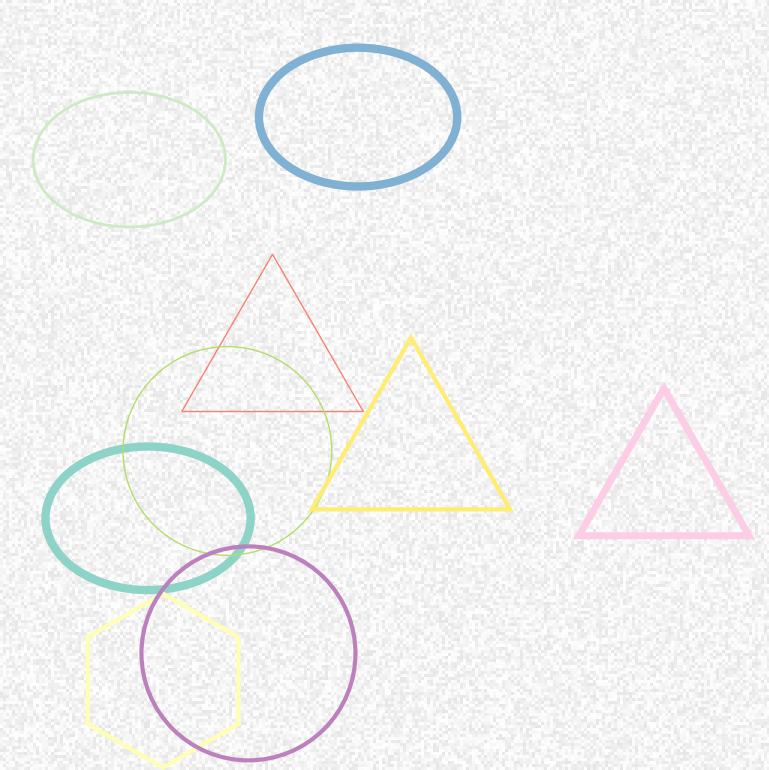[{"shape": "oval", "thickness": 3, "radius": 0.67, "center": [0.192, 0.327]}, {"shape": "hexagon", "thickness": 1.5, "radius": 0.56, "center": [0.212, 0.116]}, {"shape": "triangle", "thickness": 0.5, "radius": 0.68, "center": [0.354, 0.534]}, {"shape": "oval", "thickness": 3, "radius": 0.64, "center": [0.465, 0.848]}, {"shape": "circle", "thickness": 0.5, "radius": 0.68, "center": [0.295, 0.414]}, {"shape": "triangle", "thickness": 2.5, "radius": 0.64, "center": [0.862, 0.368]}, {"shape": "circle", "thickness": 1.5, "radius": 0.69, "center": [0.323, 0.151]}, {"shape": "oval", "thickness": 1, "radius": 0.62, "center": [0.168, 0.793]}, {"shape": "triangle", "thickness": 1.5, "radius": 0.74, "center": [0.534, 0.413]}]